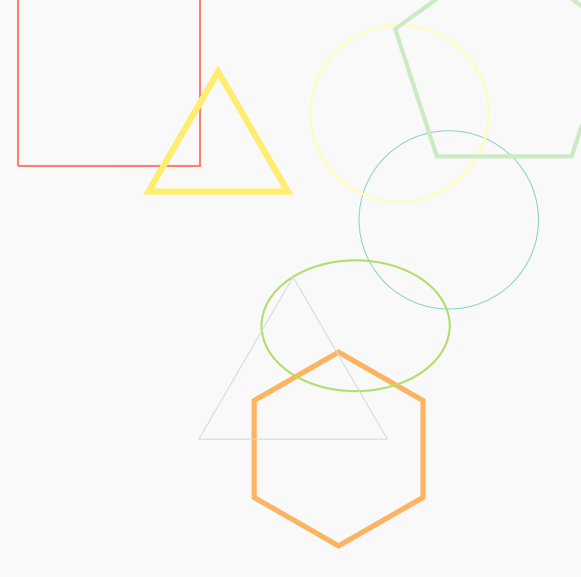[{"shape": "circle", "thickness": 0.5, "radius": 0.77, "center": [0.772, 0.618]}, {"shape": "circle", "thickness": 1, "radius": 0.77, "center": [0.687, 0.803]}, {"shape": "square", "thickness": 1, "radius": 0.78, "center": [0.188, 0.867]}, {"shape": "hexagon", "thickness": 2.5, "radius": 0.84, "center": [0.583, 0.222]}, {"shape": "oval", "thickness": 1, "radius": 0.81, "center": [0.612, 0.435]}, {"shape": "triangle", "thickness": 0.5, "radius": 0.94, "center": [0.504, 0.332]}, {"shape": "pentagon", "thickness": 2, "radius": 0.99, "center": [0.868, 0.888]}, {"shape": "triangle", "thickness": 3, "radius": 0.69, "center": [0.375, 0.737]}]